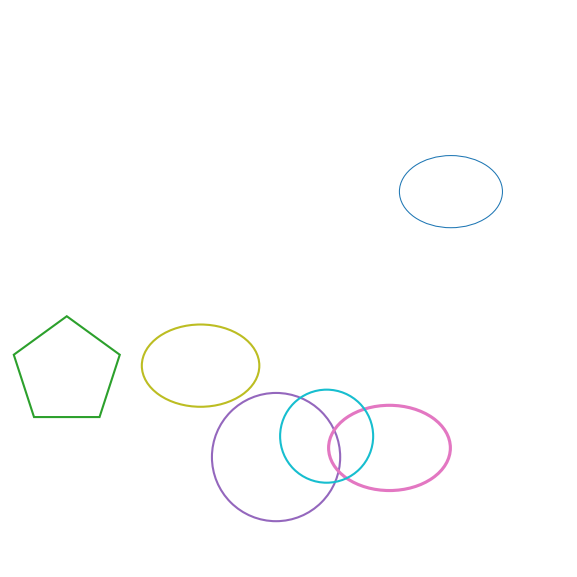[{"shape": "oval", "thickness": 0.5, "radius": 0.45, "center": [0.781, 0.667]}, {"shape": "pentagon", "thickness": 1, "radius": 0.48, "center": [0.116, 0.355]}, {"shape": "circle", "thickness": 1, "radius": 0.56, "center": [0.478, 0.208]}, {"shape": "oval", "thickness": 1.5, "radius": 0.53, "center": [0.674, 0.224]}, {"shape": "oval", "thickness": 1, "radius": 0.51, "center": [0.347, 0.366]}, {"shape": "circle", "thickness": 1, "radius": 0.4, "center": [0.566, 0.244]}]